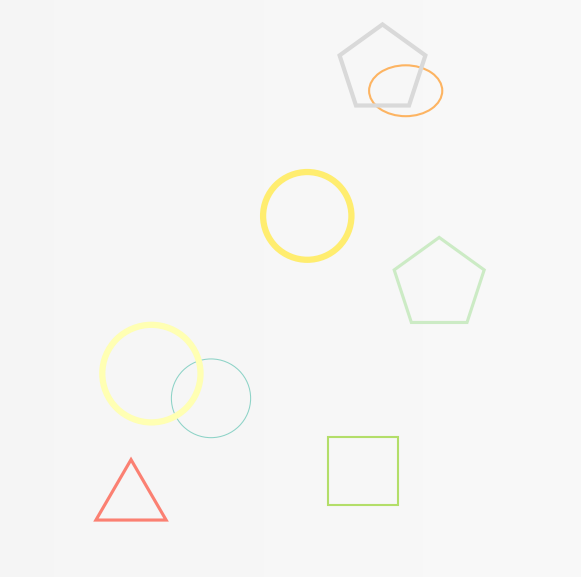[{"shape": "circle", "thickness": 0.5, "radius": 0.34, "center": [0.363, 0.309]}, {"shape": "circle", "thickness": 3, "radius": 0.42, "center": [0.26, 0.352]}, {"shape": "triangle", "thickness": 1.5, "radius": 0.35, "center": [0.225, 0.133]}, {"shape": "oval", "thickness": 1, "radius": 0.31, "center": [0.698, 0.842]}, {"shape": "square", "thickness": 1, "radius": 0.3, "center": [0.624, 0.184]}, {"shape": "pentagon", "thickness": 2, "radius": 0.39, "center": [0.658, 0.879]}, {"shape": "pentagon", "thickness": 1.5, "radius": 0.41, "center": [0.756, 0.507]}, {"shape": "circle", "thickness": 3, "radius": 0.38, "center": [0.529, 0.625]}]